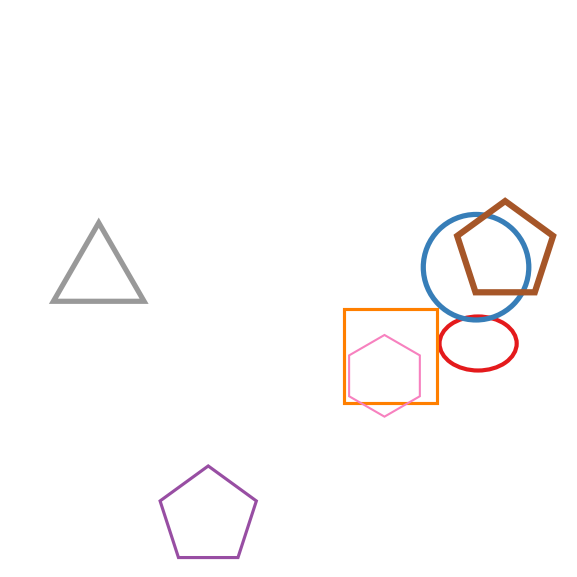[{"shape": "oval", "thickness": 2, "radius": 0.33, "center": [0.828, 0.404]}, {"shape": "circle", "thickness": 2.5, "radius": 0.46, "center": [0.824, 0.536]}, {"shape": "pentagon", "thickness": 1.5, "radius": 0.44, "center": [0.361, 0.105]}, {"shape": "square", "thickness": 1.5, "radius": 0.4, "center": [0.676, 0.383]}, {"shape": "pentagon", "thickness": 3, "radius": 0.44, "center": [0.875, 0.564]}, {"shape": "hexagon", "thickness": 1, "radius": 0.35, "center": [0.666, 0.348]}, {"shape": "triangle", "thickness": 2.5, "radius": 0.45, "center": [0.171, 0.523]}]